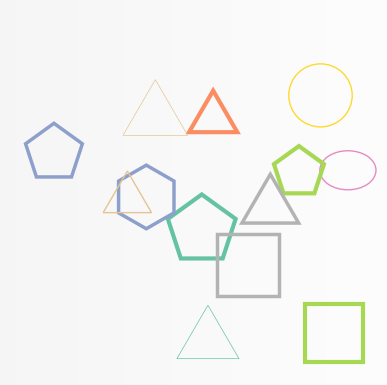[{"shape": "triangle", "thickness": 0.5, "radius": 0.46, "center": [0.537, 0.115]}, {"shape": "pentagon", "thickness": 3, "radius": 0.46, "center": [0.521, 0.403]}, {"shape": "triangle", "thickness": 3, "radius": 0.36, "center": [0.55, 0.693]}, {"shape": "hexagon", "thickness": 2.5, "radius": 0.41, "center": [0.378, 0.488]}, {"shape": "pentagon", "thickness": 2.5, "radius": 0.39, "center": [0.139, 0.603]}, {"shape": "oval", "thickness": 1, "radius": 0.36, "center": [0.898, 0.558]}, {"shape": "pentagon", "thickness": 3, "radius": 0.34, "center": [0.771, 0.553]}, {"shape": "square", "thickness": 3, "radius": 0.37, "center": [0.863, 0.135]}, {"shape": "circle", "thickness": 1, "radius": 0.41, "center": [0.827, 0.752]}, {"shape": "triangle", "thickness": 0.5, "radius": 0.48, "center": [0.401, 0.697]}, {"shape": "triangle", "thickness": 1, "radius": 0.36, "center": [0.329, 0.484]}, {"shape": "triangle", "thickness": 2.5, "radius": 0.42, "center": [0.698, 0.463]}, {"shape": "square", "thickness": 2.5, "radius": 0.4, "center": [0.64, 0.312]}]